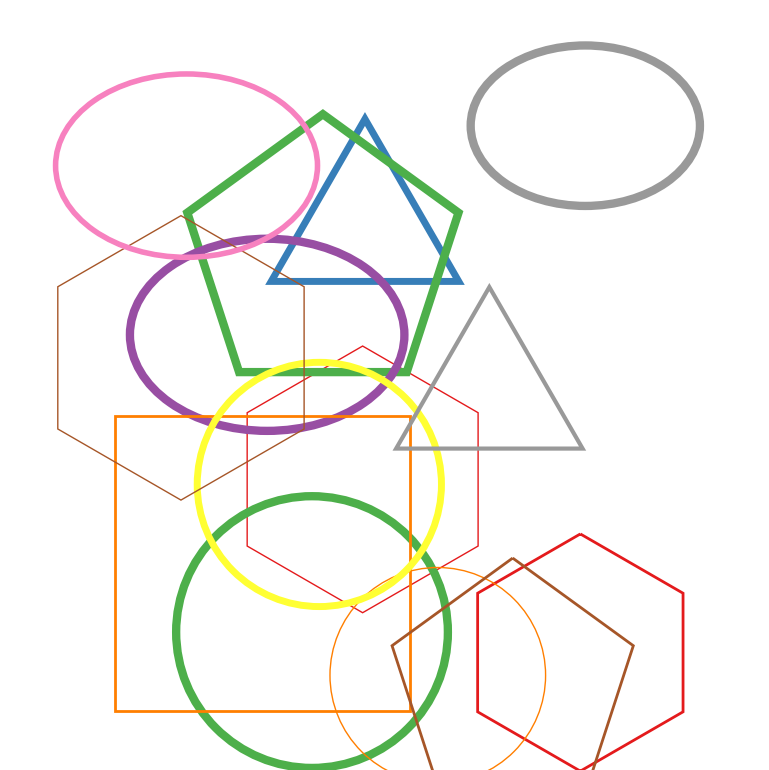[{"shape": "hexagon", "thickness": 0.5, "radius": 0.87, "center": [0.471, 0.377]}, {"shape": "hexagon", "thickness": 1, "radius": 0.77, "center": [0.754, 0.153]}, {"shape": "triangle", "thickness": 2.5, "radius": 0.7, "center": [0.474, 0.705]}, {"shape": "pentagon", "thickness": 3, "radius": 0.93, "center": [0.419, 0.667]}, {"shape": "circle", "thickness": 3, "radius": 0.88, "center": [0.405, 0.179]}, {"shape": "oval", "thickness": 3, "radius": 0.89, "center": [0.347, 0.565]}, {"shape": "circle", "thickness": 0.5, "radius": 0.7, "center": [0.569, 0.123]}, {"shape": "square", "thickness": 1, "radius": 0.96, "center": [0.341, 0.268]}, {"shape": "circle", "thickness": 2.5, "radius": 0.79, "center": [0.415, 0.371]}, {"shape": "hexagon", "thickness": 0.5, "radius": 0.92, "center": [0.235, 0.535]}, {"shape": "pentagon", "thickness": 1, "radius": 0.82, "center": [0.666, 0.111]}, {"shape": "oval", "thickness": 2, "radius": 0.85, "center": [0.242, 0.785]}, {"shape": "oval", "thickness": 3, "radius": 0.74, "center": [0.76, 0.837]}, {"shape": "triangle", "thickness": 1.5, "radius": 0.7, "center": [0.636, 0.487]}]